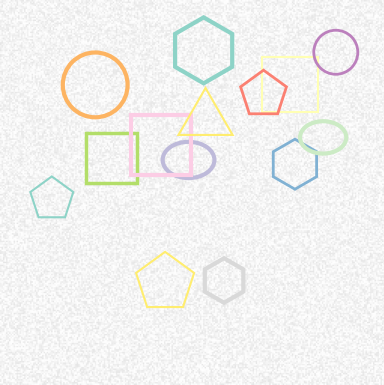[{"shape": "hexagon", "thickness": 3, "radius": 0.43, "center": [0.529, 0.869]}, {"shape": "pentagon", "thickness": 1.5, "radius": 0.29, "center": [0.135, 0.483]}, {"shape": "square", "thickness": 1.5, "radius": 0.36, "center": [0.752, 0.78]}, {"shape": "oval", "thickness": 3, "radius": 0.34, "center": [0.49, 0.585]}, {"shape": "pentagon", "thickness": 2, "radius": 0.31, "center": [0.684, 0.755]}, {"shape": "hexagon", "thickness": 2, "radius": 0.32, "center": [0.766, 0.574]}, {"shape": "circle", "thickness": 3, "radius": 0.42, "center": [0.247, 0.779]}, {"shape": "square", "thickness": 2.5, "radius": 0.33, "center": [0.29, 0.59]}, {"shape": "square", "thickness": 3, "radius": 0.39, "center": [0.419, 0.622]}, {"shape": "hexagon", "thickness": 3, "radius": 0.29, "center": [0.582, 0.271]}, {"shape": "circle", "thickness": 2, "radius": 0.29, "center": [0.872, 0.864]}, {"shape": "oval", "thickness": 3, "radius": 0.3, "center": [0.839, 0.643]}, {"shape": "triangle", "thickness": 1.5, "radius": 0.41, "center": [0.534, 0.69]}, {"shape": "pentagon", "thickness": 1.5, "radius": 0.4, "center": [0.429, 0.267]}]